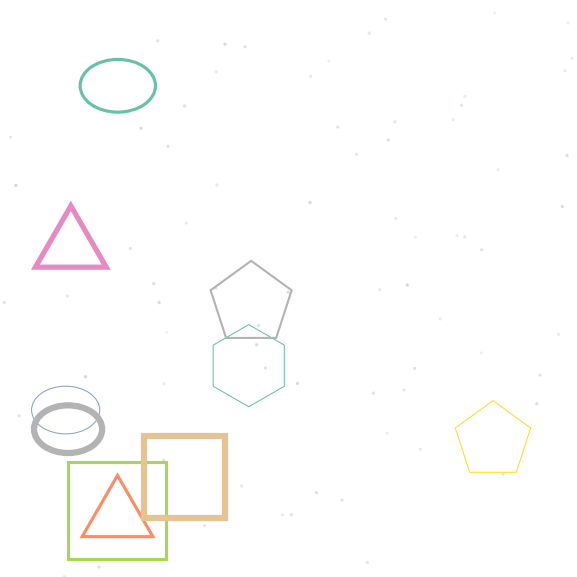[{"shape": "hexagon", "thickness": 0.5, "radius": 0.36, "center": [0.431, 0.366]}, {"shape": "oval", "thickness": 1.5, "radius": 0.33, "center": [0.204, 0.851]}, {"shape": "triangle", "thickness": 1.5, "radius": 0.35, "center": [0.204, 0.105]}, {"shape": "oval", "thickness": 0.5, "radius": 0.3, "center": [0.114, 0.289]}, {"shape": "triangle", "thickness": 2.5, "radius": 0.35, "center": [0.123, 0.572]}, {"shape": "square", "thickness": 1.5, "radius": 0.42, "center": [0.202, 0.115]}, {"shape": "pentagon", "thickness": 0.5, "radius": 0.34, "center": [0.854, 0.237]}, {"shape": "square", "thickness": 3, "radius": 0.35, "center": [0.319, 0.173]}, {"shape": "oval", "thickness": 3, "radius": 0.29, "center": [0.118, 0.256]}, {"shape": "pentagon", "thickness": 1, "radius": 0.37, "center": [0.435, 0.474]}]